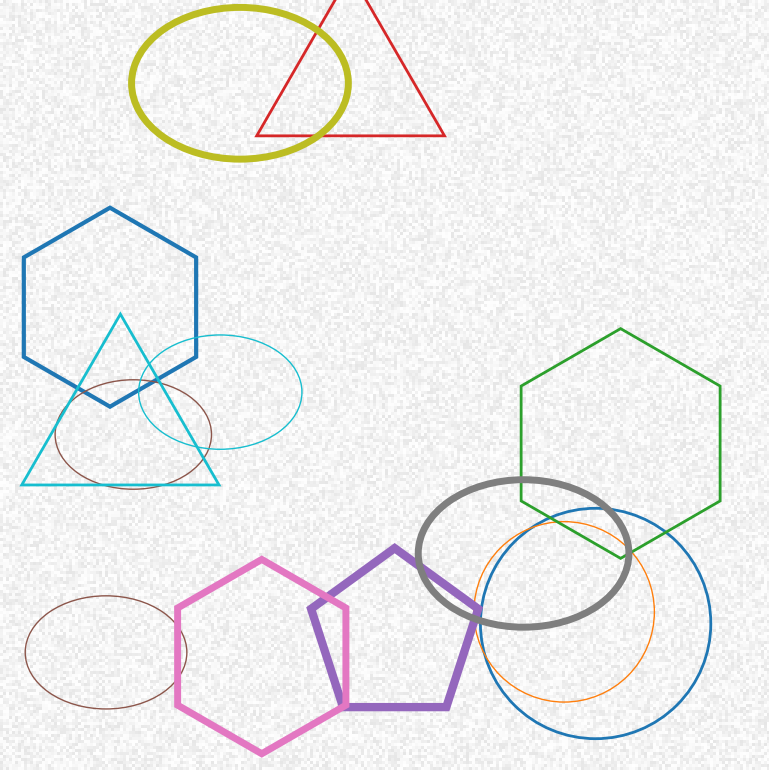[{"shape": "hexagon", "thickness": 1.5, "radius": 0.65, "center": [0.143, 0.601]}, {"shape": "circle", "thickness": 1, "radius": 0.75, "center": [0.774, 0.19]}, {"shape": "circle", "thickness": 0.5, "radius": 0.59, "center": [0.733, 0.205]}, {"shape": "hexagon", "thickness": 1, "radius": 0.75, "center": [0.806, 0.424]}, {"shape": "triangle", "thickness": 1, "radius": 0.7, "center": [0.455, 0.894]}, {"shape": "pentagon", "thickness": 3, "radius": 0.57, "center": [0.513, 0.174]}, {"shape": "oval", "thickness": 0.5, "radius": 0.52, "center": [0.138, 0.153]}, {"shape": "oval", "thickness": 0.5, "radius": 0.51, "center": [0.173, 0.436]}, {"shape": "hexagon", "thickness": 2.5, "radius": 0.63, "center": [0.34, 0.147]}, {"shape": "oval", "thickness": 2.5, "radius": 0.68, "center": [0.68, 0.281]}, {"shape": "oval", "thickness": 2.5, "radius": 0.7, "center": [0.312, 0.892]}, {"shape": "oval", "thickness": 0.5, "radius": 0.53, "center": [0.286, 0.491]}, {"shape": "triangle", "thickness": 1, "radius": 0.74, "center": [0.156, 0.444]}]